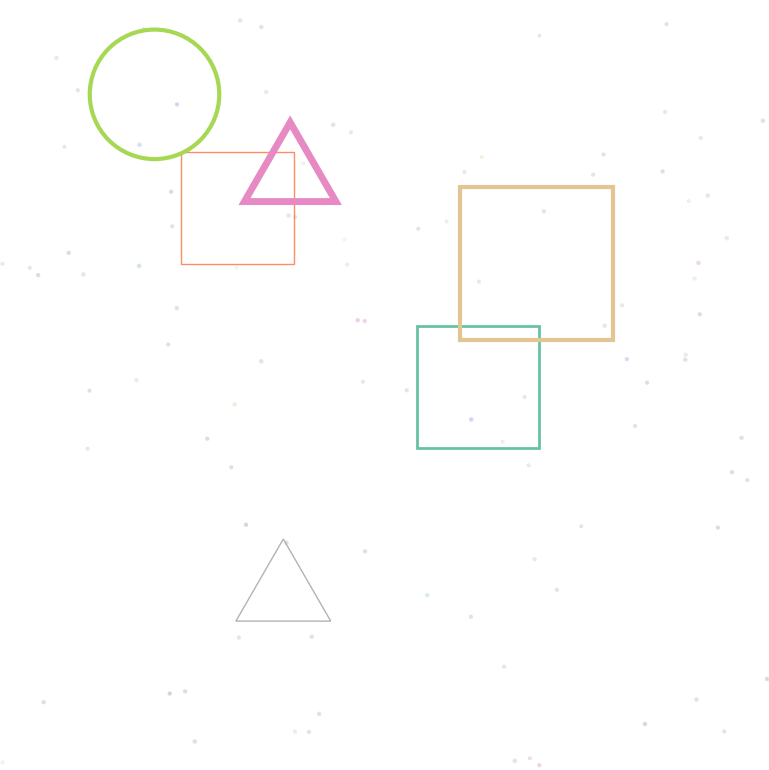[{"shape": "square", "thickness": 1, "radius": 0.4, "center": [0.621, 0.498]}, {"shape": "square", "thickness": 0.5, "radius": 0.37, "center": [0.309, 0.73]}, {"shape": "triangle", "thickness": 2.5, "radius": 0.34, "center": [0.377, 0.773]}, {"shape": "circle", "thickness": 1.5, "radius": 0.42, "center": [0.201, 0.877]}, {"shape": "square", "thickness": 1.5, "radius": 0.5, "center": [0.697, 0.657]}, {"shape": "triangle", "thickness": 0.5, "radius": 0.36, "center": [0.368, 0.229]}]